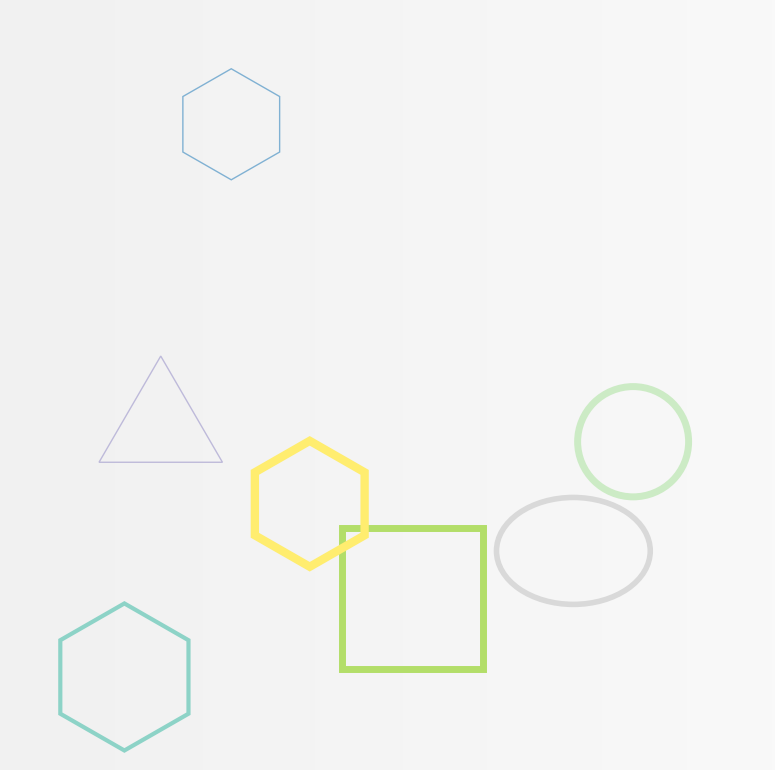[{"shape": "hexagon", "thickness": 1.5, "radius": 0.48, "center": [0.161, 0.121]}, {"shape": "triangle", "thickness": 0.5, "radius": 0.46, "center": [0.207, 0.446]}, {"shape": "hexagon", "thickness": 0.5, "radius": 0.36, "center": [0.298, 0.839]}, {"shape": "square", "thickness": 2.5, "radius": 0.46, "center": [0.533, 0.223]}, {"shape": "oval", "thickness": 2, "radius": 0.5, "center": [0.74, 0.285]}, {"shape": "circle", "thickness": 2.5, "radius": 0.36, "center": [0.817, 0.426]}, {"shape": "hexagon", "thickness": 3, "radius": 0.41, "center": [0.4, 0.346]}]